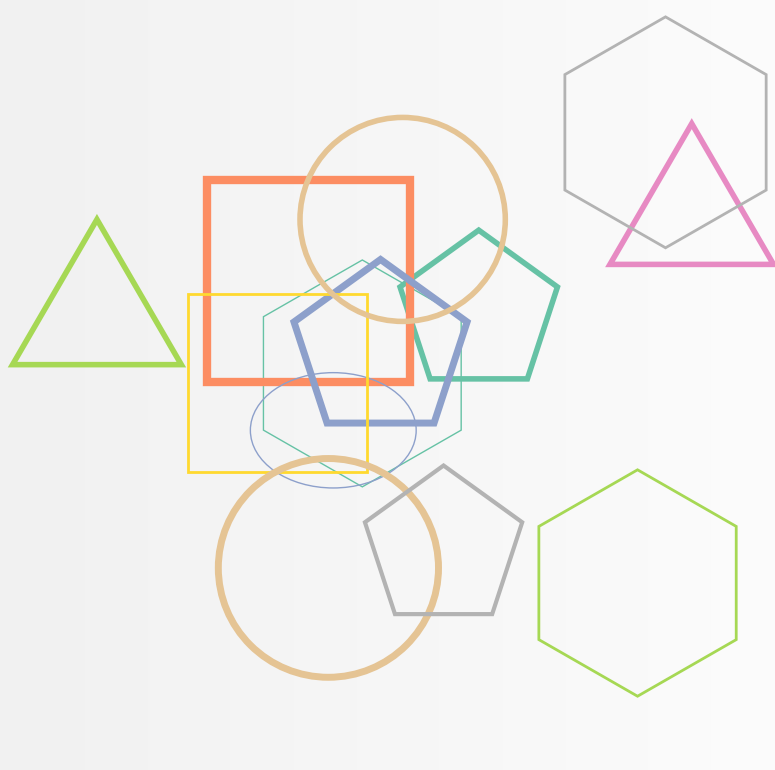[{"shape": "pentagon", "thickness": 2, "radius": 0.53, "center": [0.618, 0.594]}, {"shape": "hexagon", "thickness": 0.5, "radius": 0.74, "center": [0.467, 0.515]}, {"shape": "square", "thickness": 3, "radius": 0.66, "center": [0.398, 0.635]}, {"shape": "pentagon", "thickness": 2.5, "radius": 0.59, "center": [0.491, 0.546]}, {"shape": "oval", "thickness": 0.5, "radius": 0.53, "center": [0.43, 0.441]}, {"shape": "triangle", "thickness": 2, "radius": 0.61, "center": [0.893, 0.718]}, {"shape": "hexagon", "thickness": 1, "radius": 0.74, "center": [0.823, 0.243]}, {"shape": "triangle", "thickness": 2, "radius": 0.63, "center": [0.125, 0.589]}, {"shape": "square", "thickness": 1, "radius": 0.58, "center": [0.358, 0.503]}, {"shape": "circle", "thickness": 2, "radius": 0.66, "center": [0.52, 0.715]}, {"shape": "circle", "thickness": 2.5, "radius": 0.71, "center": [0.424, 0.262]}, {"shape": "hexagon", "thickness": 1, "radius": 0.75, "center": [0.859, 0.828]}, {"shape": "pentagon", "thickness": 1.5, "radius": 0.53, "center": [0.572, 0.289]}]